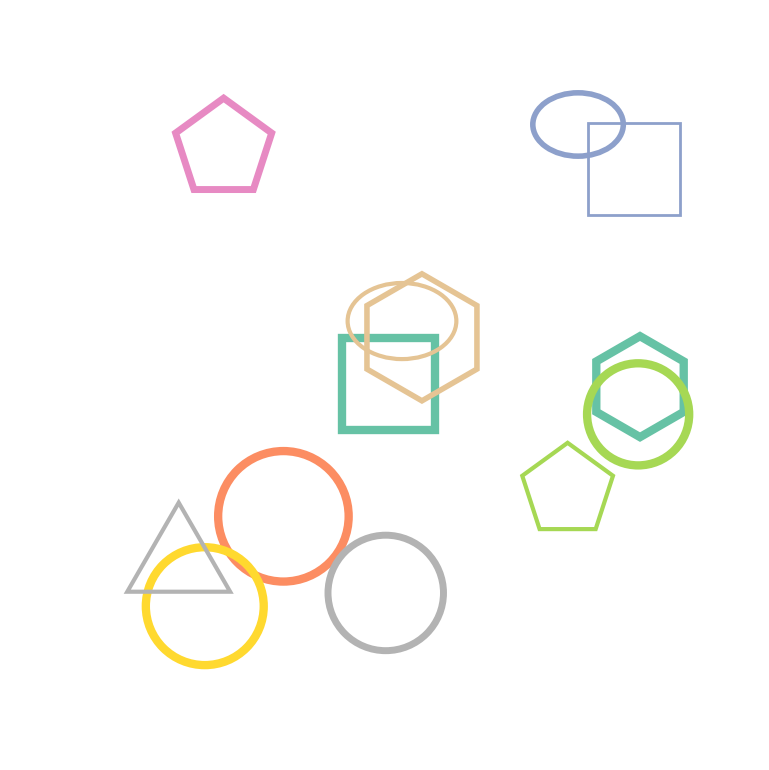[{"shape": "hexagon", "thickness": 3, "radius": 0.33, "center": [0.831, 0.498]}, {"shape": "square", "thickness": 3, "radius": 0.3, "center": [0.505, 0.502]}, {"shape": "circle", "thickness": 3, "radius": 0.42, "center": [0.368, 0.329]}, {"shape": "square", "thickness": 1, "radius": 0.3, "center": [0.823, 0.781]}, {"shape": "oval", "thickness": 2, "radius": 0.29, "center": [0.751, 0.838]}, {"shape": "pentagon", "thickness": 2.5, "radius": 0.33, "center": [0.29, 0.807]}, {"shape": "circle", "thickness": 3, "radius": 0.33, "center": [0.829, 0.462]}, {"shape": "pentagon", "thickness": 1.5, "radius": 0.31, "center": [0.737, 0.363]}, {"shape": "circle", "thickness": 3, "radius": 0.38, "center": [0.266, 0.213]}, {"shape": "oval", "thickness": 1.5, "radius": 0.35, "center": [0.522, 0.583]}, {"shape": "hexagon", "thickness": 2, "radius": 0.41, "center": [0.548, 0.562]}, {"shape": "triangle", "thickness": 1.5, "radius": 0.39, "center": [0.232, 0.27]}, {"shape": "circle", "thickness": 2.5, "radius": 0.37, "center": [0.501, 0.23]}]